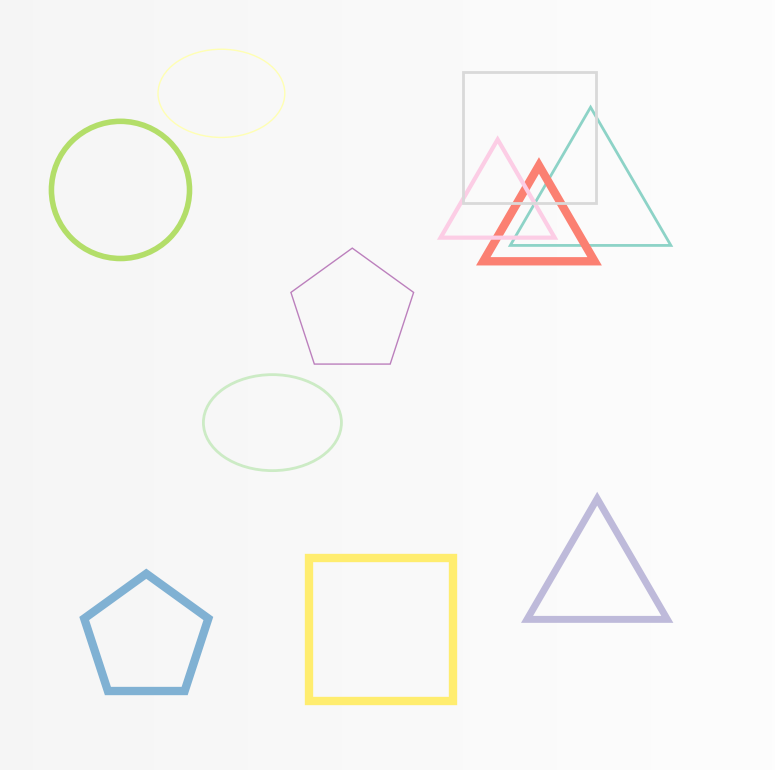[{"shape": "triangle", "thickness": 1, "radius": 0.6, "center": [0.762, 0.741]}, {"shape": "oval", "thickness": 0.5, "radius": 0.41, "center": [0.286, 0.879]}, {"shape": "triangle", "thickness": 2.5, "radius": 0.52, "center": [0.771, 0.248]}, {"shape": "triangle", "thickness": 3, "radius": 0.41, "center": [0.695, 0.702]}, {"shape": "pentagon", "thickness": 3, "radius": 0.42, "center": [0.189, 0.171]}, {"shape": "circle", "thickness": 2, "radius": 0.45, "center": [0.155, 0.753]}, {"shape": "triangle", "thickness": 1.5, "radius": 0.43, "center": [0.642, 0.734]}, {"shape": "square", "thickness": 1, "radius": 0.43, "center": [0.683, 0.822]}, {"shape": "pentagon", "thickness": 0.5, "radius": 0.42, "center": [0.455, 0.595]}, {"shape": "oval", "thickness": 1, "radius": 0.45, "center": [0.352, 0.451]}, {"shape": "square", "thickness": 3, "radius": 0.46, "center": [0.492, 0.183]}]